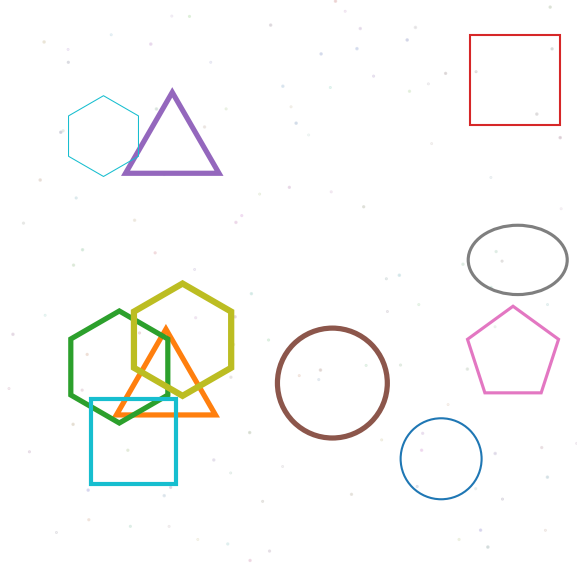[{"shape": "circle", "thickness": 1, "radius": 0.35, "center": [0.764, 0.205]}, {"shape": "triangle", "thickness": 2.5, "radius": 0.5, "center": [0.287, 0.33]}, {"shape": "hexagon", "thickness": 2.5, "radius": 0.48, "center": [0.207, 0.364]}, {"shape": "square", "thickness": 1, "radius": 0.39, "center": [0.891, 0.86]}, {"shape": "triangle", "thickness": 2.5, "radius": 0.47, "center": [0.298, 0.746]}, {"shape": "circle", "thickness": 2.5, "radius": 0.48, "center": [0.576, 0.336]}, {"shape": "pentagon", "thickness": 1.5, "radius": 0.41, "center": [0.888, 0.386]}, {"shape": "oval", "thickness": 1.5, "radius": 0.43, "center": [0.896, 0.549]}, {"shape": "hexagon", "thickness": 3, "radius": 0.49, "center": [0.316, 0.411]}, {"shape": "hexagon", "thickness": 0.5, "radius": 0.35, "center": [0.179, 0.763]}, {"shape": "square", "thickness": 2, "radius": 0.37, "center": [0.231, 0.234]}]